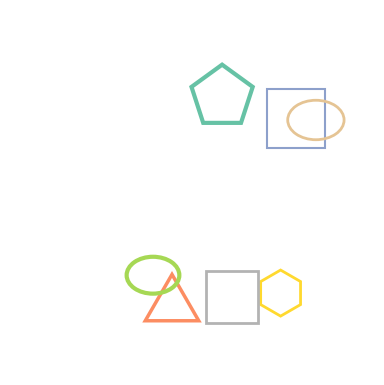[{"shape": "pentagon", "thickness": 3, "radius": 0.42, "center": [0.577, 0.748]}, {"shape": "triangle", "thickness": 2.5, "radius": 0.4, "center": [0.447, 0.207]}, {"shape": "square", "thickness": 1.5, "radius": 0.38, "center": [0.769, 0.692]}, {"shape": "oval", "thickness": 3, "radius": 0.34, "center": [0.397, 0.285]}, {"shape": "hexagon", "thickness": 2, "radius": 0.3, "center": [0.729, 0.239]}, {"shape": "oval", "thickness": 2, "radius": 0.37, "center": [0.821, 0.688]}, {"shape": "square", "thickness": 2, "radius": 0.34, "center": [0.603, 0.229]}]